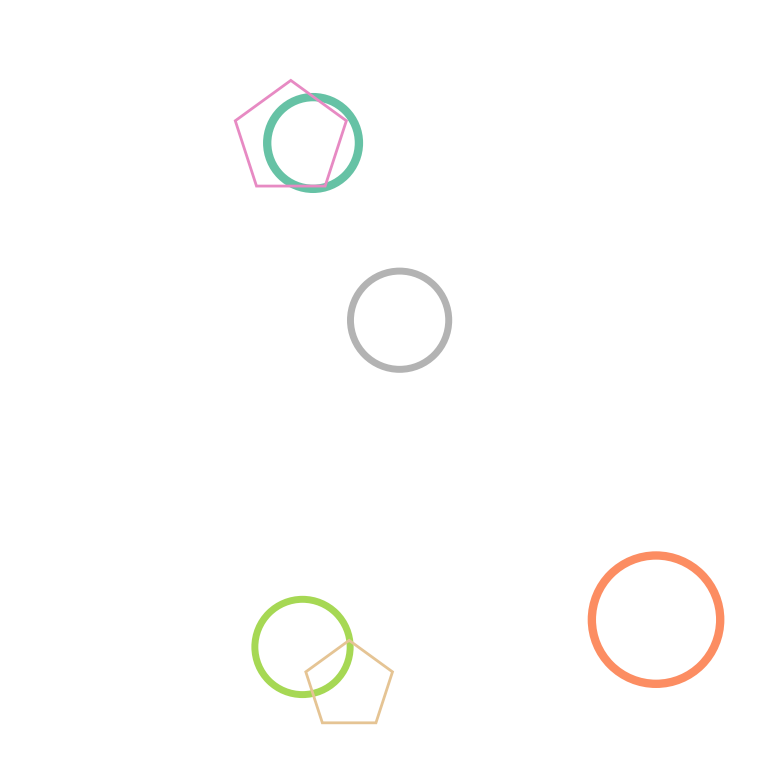[{"shape": "circle", "thickness": 3, "radius": 0.3, "center": [0.407, 0.814]}, {"shape": "circle", "thickness": 3, "radius": 0.42, "center": [0.852, 0.195]}, {"shape": "pentagon", "thickness": 1, "radius": 0.38, "center": [0.378, 0.82]}, {"shape": "circle", "thickness": 2.5, "radius": 0.31, "center": [0.393, 0.16]}, {"shape": "pentagon", "thickness": 1, "radius": 0.3, "center": [0.453, 0.109]}, {"shape": "circle", "thickness": 2.5, "radius": 0.32, "center": [0.519, 0.584]}]